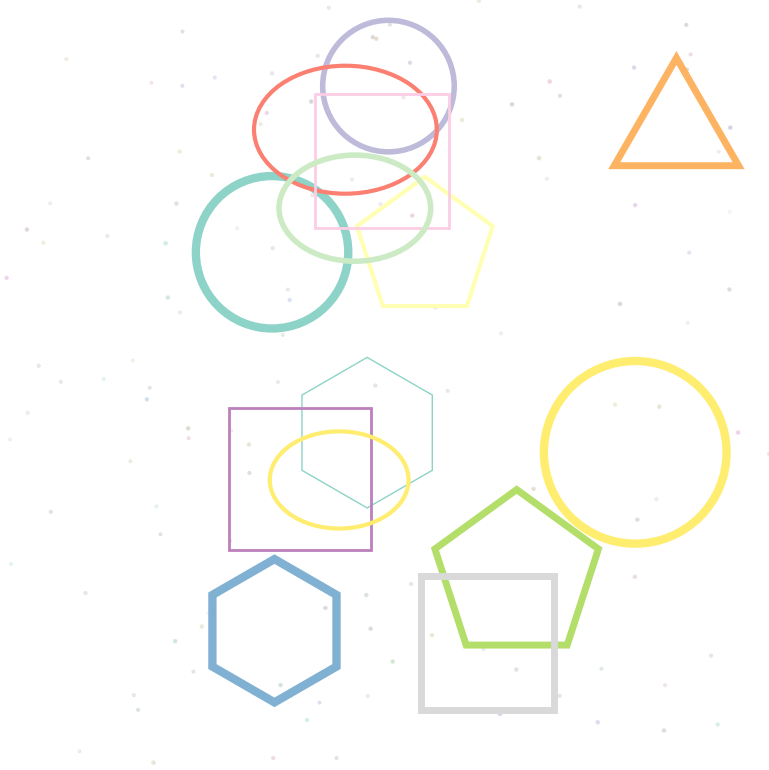[{"shape": "hexagon", "thickness": 0.5, "radius": 0.49, "center": [0.477, 0.438]}, {"shape": "circle", "thickness": 3, "radius": 0.49, "center": [0.353, 0.672]}, {"shape": "pentagon", "thickness": 1.5, "radius": 0.46, "center": [0.552, 0.678]}, {"shape": "circle", "thickness": 2, "radius": 0.43, "center": [0.504, 0.888]}, {"shape": "oval", "thickness": 1.5, "radius": 0.59, "center": [0.449, 0.832]}, {"shape": "hexagon", "thickness": 3, "radius": 0.47, "center": [0.356, 0.181]}, {"shape": "triangle", "thickness": 2.5, "radius": 0.47, "center": [0.878, 0.831]}, {"shape": "pentagon", "thickness": 2.5, "radius": 0.56, "center": [0.671, 0.253]}, {"shape": "square", "thickness": 1, "radius": 0.43, "center": [0.496, 0.791]}, {"shape": "square", "thickness": 2.5, "radius": 0.43, "center": [0.633, 0.165]}, {"shape": "square", "thickness": 1, "radius": 0.46, "center": [0.389, 0.378]}, {"shape": "oval", "thickness": 2, "radius": 0.49, "center": [0.461, 0.73]}, {"shape": "circle", "thickness": 3, "radius": 0.59, "center": [0.825, 0.413]}, {"shape": "oval", "thickness": 1.5, "radius": 0.45, "center": [0.44, 0.377]}]